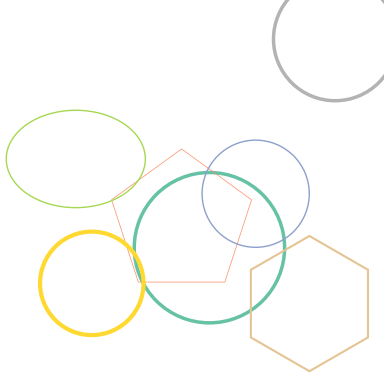[{"shape": "circle", "thickness": 2.5, "radius": 0.98, "center": [0.544, 0.357]}, {"shape": "pentagon", "thickness": 0.5, "radius": 0.96, "center": [0.472, 0.422]}, {"shape": "circle", "thickness": 1, "radius": 0.7, "center": [0.664, 0.497]}, {"shape": "oval", "thickness": 1, "radius": 0.9, "center": [0.197, 0.587]}, {"shape": "circle", "thickness": 3, "radius": 0.67, "center": [0.238, 0.264]}, {"shape": "hexagon", "thickness": 1.5, "radius": 0.88, "center": [0.804, 0.211]}, {"shape": "circle", "thickness": 2.5, "radius": 0.8, "center": [0.871, 0.899]}]